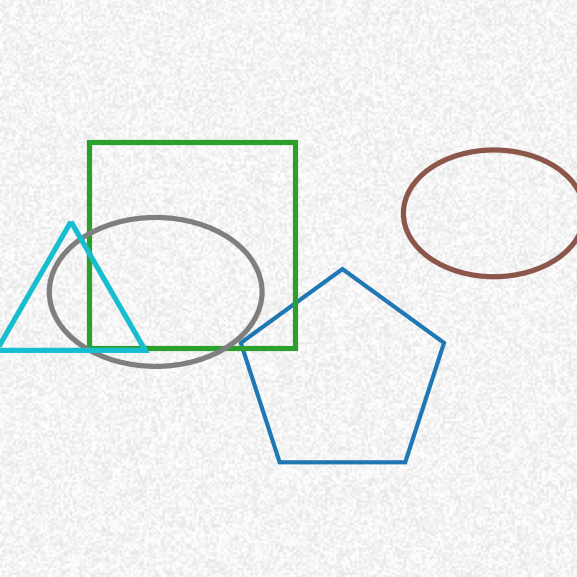[{"shape": "pentagon", "thickness": 2, "radius": 0.92, "center": [0.593, 0.348]}, {"shape": "square", "thickness": 2.5, "radius": 0.89, "center": [0.332, 0.575]}, {"shape": "oval", "thickness": 2.5, "radius": 0.78, "center": [0.855, 0.63]}, {"shape": "oval", "thickness": 2.5, "radius": 0.92, "center": [0.27, 0.494]}, {"shape": "triangle", "thickness": 2.5, "radius": 0.74, "center": [0.123, 0.467]}]